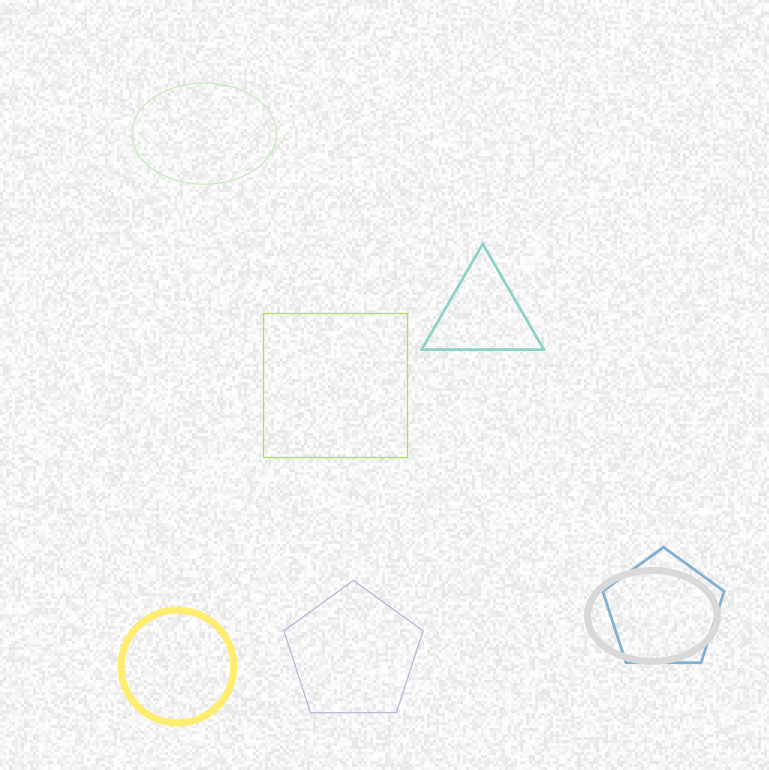[{"shape": "triangle", "thickness": 1, "radius": 0.46, "center": [0.627, 0.592]}, {"shape": "pentagon", "thickness": 0.5, "radius": 0.47, "center": [0.459, 0.151]}, {"shape": "pentagon", "thickness": 1, "radius": 0.41, "center": [0.862, 0.206]}, {"shape": "square", "thickness": 0.5, "radius": 0.47, "center": [0.435, 0.5]}, {"shape": "oval", "thickness": 2.5, "radius": 0.42, "center": [0.847, 0.2]}, {"shape": "oval", "thickness": 0.5, "radius": 0.47, "center": [0.265, 0.827]}, {"shape": "circle", "thickness": 2.5, "radius": 0.37, "center": [0.23, 0.134]}]